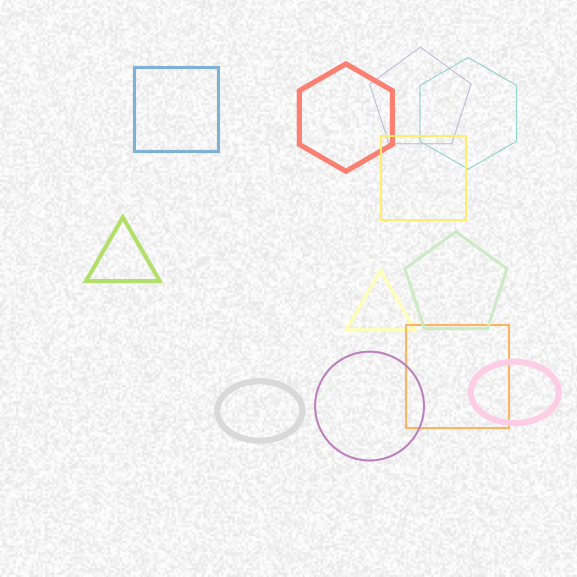[{"shape": "hexagon", "thickness": 0.5, "radius": 0.48, "center": [0.811, 0.803]}, {"shape": "triangle", "thickness": 1.5, "radius": 0.34, "center": [0.659, 0.462]}, {"shape": "pentagon", "thickness": 0.5, "radius": 0.46, "center": [0.728, 0.825]}, {"shape": "hexagon", "thickness": 2.5, "radius": 0.47, "center": [0.599, 0.796]}, {"shape": "square", "thickness": 1.5, "radius": 0.36, "center": [0.305, 0.81]}, {"shape": "square", "thickness": 1, "radius": 0.44, "center": [0.793, 0.347]}, {"shape": "triangle", "thickness": 2, "radius": 0.37, "center": [0.213, 0.549]}, {"shape": "oval", "thickness": 3, "radius": 0.38, "center": [0.891, 0.32]}, {"shape": "oval", "thickness": 3, "radius": 0.37, "center": [0.45, 0.288]}, {"shape": "circle", "thickness": 1, "radius": 0.47, "center": [0.64, 0.296]}, {"shape": "pentagon", "thickness": 1.5, "radius": 0.46, "center": [0.789, 0.505]}, {"shape": "square", "thickness": 1, "radius": 0.37, "center": [0.734, 0.691]}]